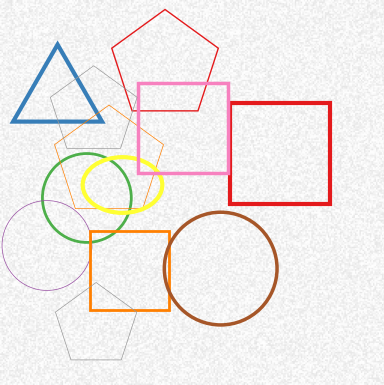[{"shape": "square", "thickness": 3, "radius": 0.65, "center": [0.728, 0.601]}, {"shape": "pentagon", "thickness": 1, "radius": 0.73, "center": [0.429, 0.83]}, {"shape": "triangle", "thickness": 3, "radius": 0.67, "center": [0.15, 0.751]}, {"shape": "circle", "thickness": 2, "radius": 0.58, "center": [0.226, 0.486]}, {"shape": "circle", "thickness": 0.5, "radius": 0.58, "center": [0.122, 0.362]}, {"shape": "pentagon", "thickness": 0.5, "radius": 0.74, "center": [0.283, 0.578]}, {"shape": "square", "thickness": 2, "radius": 0.51, "center": [0.337, 0.297]}, {"shape": "oval", "thickness": 3, "radius": 0.52, "center": [0.318, 0.519]}, {"shape": "circle", "thickness": 2.5, "radius": 0.73, "center": [0.573, 0.302]}, {"shape": "square", "thickness": 2.5, "radius": 0.59, "center": [0.475, 0.667]}, {"shape": "pentagon", "thickness": 0.5, "radius": 0.59, "center": [0.243, 0.711]}, {"shape": "pentagon", "thickness": 0.5, "radius": 0.56, "center": [0.25, 0.155]}]